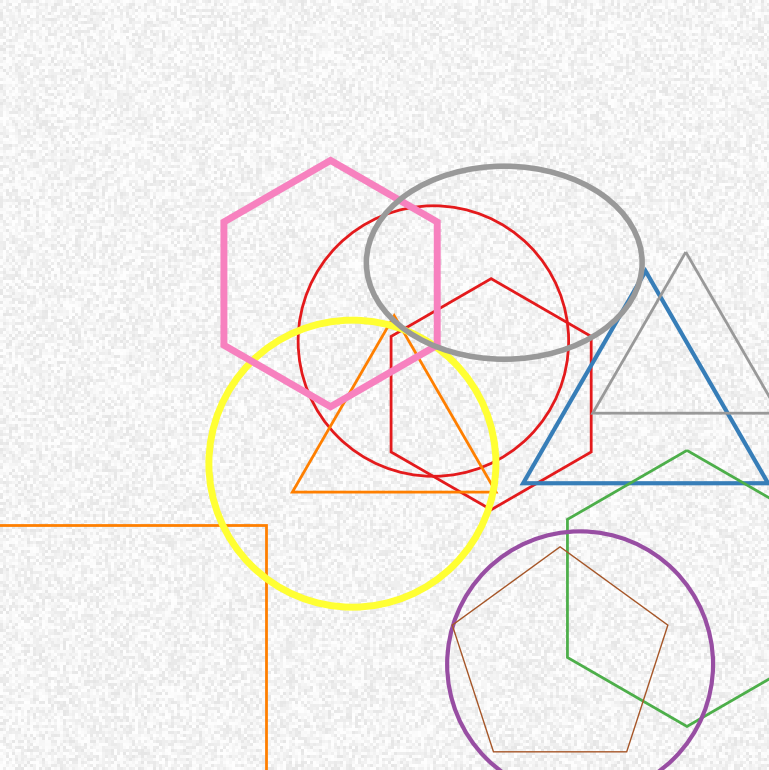[{"shape": "hexagon", "thickness": 1, "radius": 0.75, "center": [0.638, 0.488]}, {"shape": "circle", "thickness": 1, "radius": 0.88, "center": [0.563, 0.557]}, {"shape": "triangle", "thickness": 1.5, "radius": 0.92, "center": [0.838, 0.464]}, {"shape": "hexagon", "thickness": 1, "radius": 0.9, "center": [0.892, 0.236]}, {"shape": "circle", "thickness": 1.5, "radius": 0.86, "center": [0.753, 0.137]}, {"shape": "triangle", "thickness": 1, "radius": 0.76, "center": [0.512, 0.437]}, {"shape": "square", "thickness": 1, "radius": 0.97, "center": [0.152, 0.125]}, {"shape": "circle", "thickness": 2.5, "radius": 0.93, "center": [0.458, 0.398]}, {"shape": "pentagon", "thickness": 0.5, "radius": 0.74, "center": [0.727, 0.143]}, {"shape": "hexagon", "thickness": 2.5, "radius": 0.8, "center": [0.429, 0.632]}, {"shape": "triangle", "thickness": 1, "radius": 0.7, "center": [0.891, 0.533]}, {"shape": "oval", "thickness": 2, "radius": 0.9, "center": [0.655, 0.659]}]